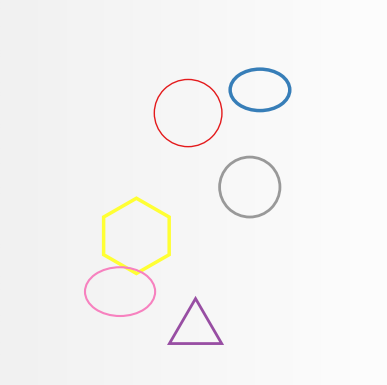[{"shape": "circle", "thickness": 1, "radius": 0.44, "center": [0.485, 0.706]}, {"shape": "oval", "thickness": 2.5, "radius": 0.38, "center": [0.671, 0.767]}, {"shape": "triangle", "thickness": 2, "radius": 0.39, "center": [0.505, 0.147]}, {"shape": "hexagon", "thickness": 2.5, "radius": 0.49, "center": [0.352, 0.387]}, {"shape": "oval", "thickness": 1.5, "radius": 0.45, "center": [0.31, 0.243]}, {"shape": "circle", "thickness": 2, "radius": 0.39, "center": [0.645, 0.514]}]